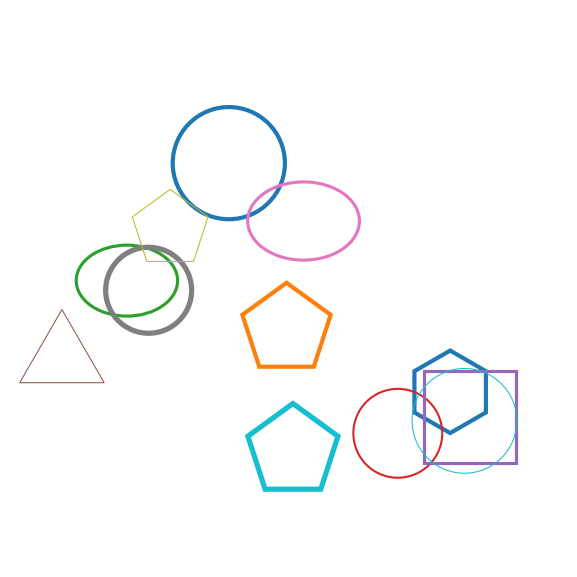[{"shape": "circle", "thickness": 2, "radius": 0.49, "center": [0.396, 0.717]}, {"shape": "hexagon", "thickness": 2, "radius": 0.36, "center": [0.78, 0.321]}, {"shape": "pentagon", "thickness": 2, "radius": 0.4, "center": [0.496, 0.429]}, {"shape": "oval", "thickness": 1.5, "radius": 0.44, "center": [0.22, 0.513]}, {"shape": "circle", "thickness": 1, "radius": 0.38, "center": [0.689, 0.249]}, {"shape": "square", "thickness": 1.5, "radius": 0.4, "center": [0.813, 0.276]}, {"shape": "triangle", "thickness": 0.5, "radius": 0.42, "center": [0.107, 0.379]}, {"shape": "oval", "thickness": 1.5, "radius": 0.48, "center": [0.526, 0.616]}, {"shape": "circle", "thickness": 2.5, "radius": 0.37, "center": [0.257, 0.497]}, {"shape": "pentagon", "thickness": 0.5, "radius": 0.34, "center": [0.295, 0.602]}, {"shape": "circle", "thickness": 0.5, "radius": 0.45, "center": [0.804, 0.27]}, {"shape": "pentagon", "thickness": 2.5, "radius": 0.41, "center": [0.507, 0.218]}]